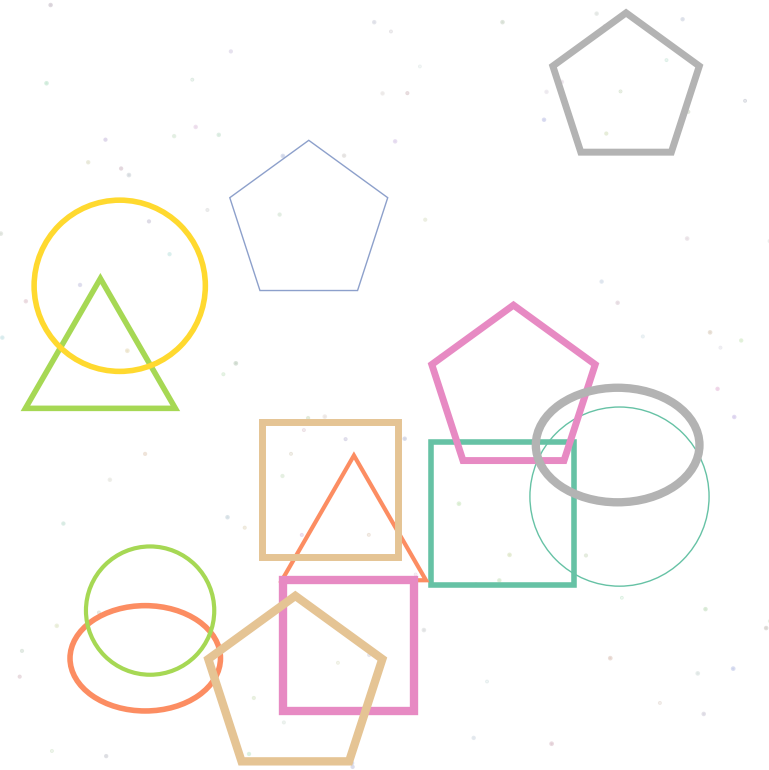[{"shape": "circle", "thickness": 0.5, "radius": 0.58, "center": [0.805, 0.355]}, {"shape": "square", "thickness": 2, "radius": 0.47, "center": [0.653, 0.333]}, {"shape": "oval", "thickness": 2, "radius": 0.49, "center": [0.189, 0.145]}, {"shape": "triangle", "thickness": 1.5, "radius": 0.54, "center": [0.46, 0.3]}, {"shape": "pentagon", "thickness": 0.5, "radius": 0.54, "center": [0.401, 0.71]}, {"shape": "pentagon", "thickness": 2.5, "radius": 0.56, "center": [0.667, 0.492]}, {"shape": "square", "thickness": 3, "radius": 0.43, "center": [0.453, 0.161]}, {"shape": "circle", "thickness": 1.5, "radius": 0.42, "center": [0.195, 0.207]}, {"shape": "triangle", "thickness": 2, "radius": 0.56, "center": [0.13, 0.526]}, {"shape": "circle", "thickness": 2, "radius": 0.56, "center": [0.155, 0.629]}, {"shape": "pentagon", "thickness": 3, "radius": 0.59, "center": [0.384, 0.107]}, {"shape": "square", "thickness": 2.5, "radius": 0.44, "center": [0.429, 0.365]}, {"shape": "pentagon", "thickness": 2.5, "radius": 0.5, "center": [0.813, 0.883]}, {"shape": "oval", "thickness": 3, "radius": 0.53, "center": [0.802, 0.422]}]